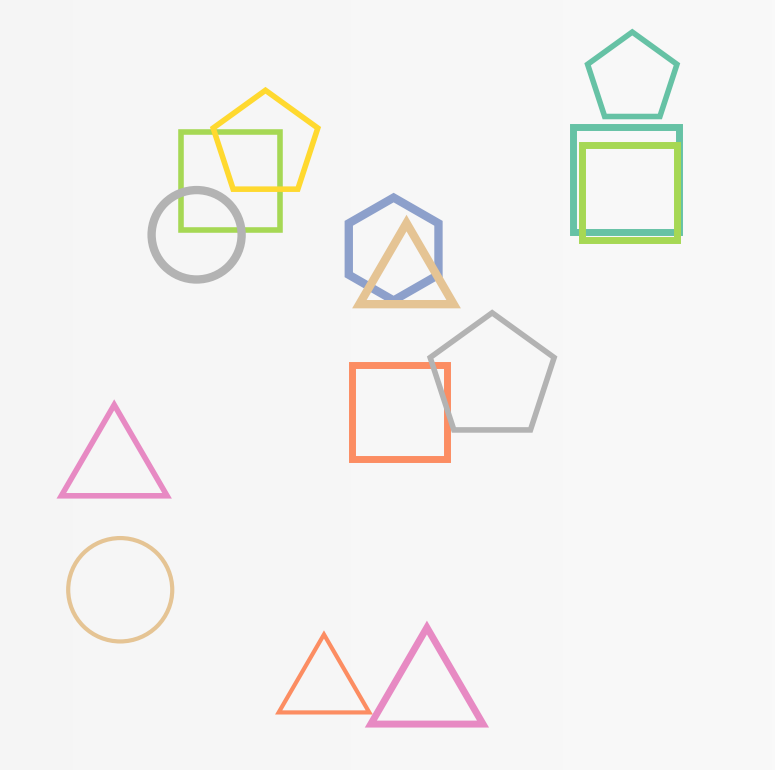[{"shape": "square", "thickness": 2.5, "radius": 0.34, "center": [0.807, 0.766]}, {"shape": "pentagon", "thickness": 2, "radius": 0.3, "center": [0.816, 0.898]}, {"shape": "triangle", "thickness": 1.5, "radius": 0.34, "center": [0.418, 0.109]}, {"shape": "square", "thickness": 2.5, "radius": 0.31, "center": [0.515, 0.465]}, {"shape": "hexagon", "thickness": 3, "radius": 0.33, "center": [0.508, 0.677]}, {"shape": "triangle", "thickness": 2, "radius": 0.39, "center": [0.147, 0.395]}, {"shape": "triangle", "thickness": 2.5, "radius": 0.42, "center": [0.551, 0.101]}, {"shape": "square", "thickness": 2, "radius": 0.32, "center": [0.298, 0.765]}, {"shape": "square", "thickness": 2.5, "radius": 0.31, "center": [0.812, 0.75]}, {"shape": "pentagon", "thickness": 2, "radius": 0.35, "center": [0.343, 0.812]}, {"shape": "triangle", "thickness": 3, "radius": 0.35, "center": [0.525, 0.64]}, {"shape": "circle", "thickness": 1.5, "radius": 0.34, "center": [0.155, 0.234]}, {"shape": "pentagon", "thickness": 2, "radius": 0.42, "center": [0.635, 0.51]}, {"shape": "circle", "thickness": 3, "radius": 0.29, "center": [0.254, 0.695]}]